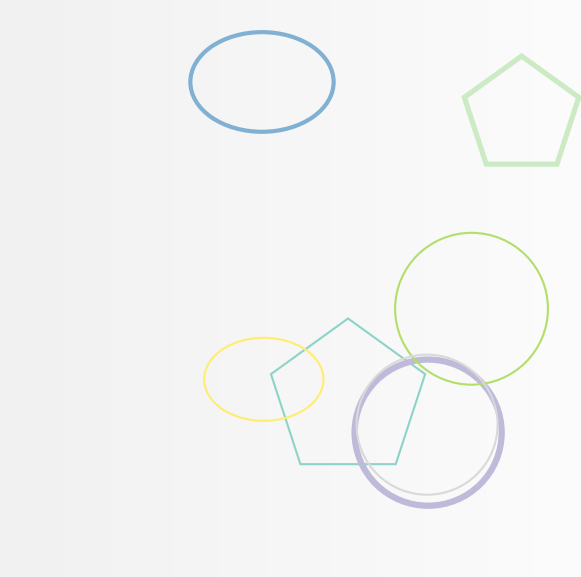[{"shape": "pentagon", "thickness": 1, "radius": 0.7, "center": [0.599, 0.308]}, {"shape": "circle", "thickness": 3, "radius": 0.63, "center": [0.737, 0.25]}, {"shape": "oval", "thickness": 2, "radius": 0.62, "center": [0.451, 0.857]}, {"shape": "circle", "thickness": 1, "radius": 0.66, "center": [0.811, 0.465]}, {"shape": "circle", "thickness": 1, "radius": 0.61, "center": [0.735, 0.264]}, {"shape": "pentagon", "thickness": 2.5, "radius": 0.52, "center": [0.897, 0.799]}, {"shape": "oval", "thickness": 1, "radius": 0.51, "center": [0.454, 0.342]}]